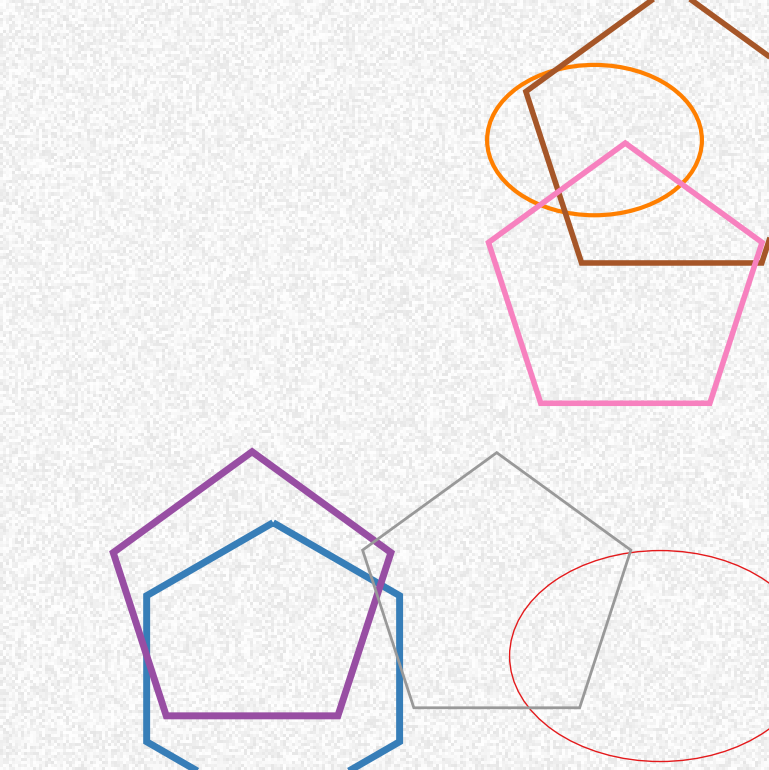[{"shape": "oval", "thickness": 0.5, "radius": 0.98, "center": [0.857, 0.148]}, {"shape": "hexagon", "thickness": 2.5, "radius": 0.95, "center": [0.355, 0.132]}, {"shape": "pentagon", "thickness": 2.5, "radius": 0.95, "center": [0.327, 0.224]}, {"shape": "oval", "thickness": 1.5, "radius": 0.7, "center": [0.772, 0.818]}, {"shape": "pentagon", "thickness": 2, "radius": 1.0, "center": [0.872, 0.82]}, {"shape": "pentagon", "thickness": 2, "radius": 0.93, "center": [0.812, 0.627]}, {"shape": "pentagon", "thickness": 1, "radius": 0.92, "center": [0.645, 0.229]}]